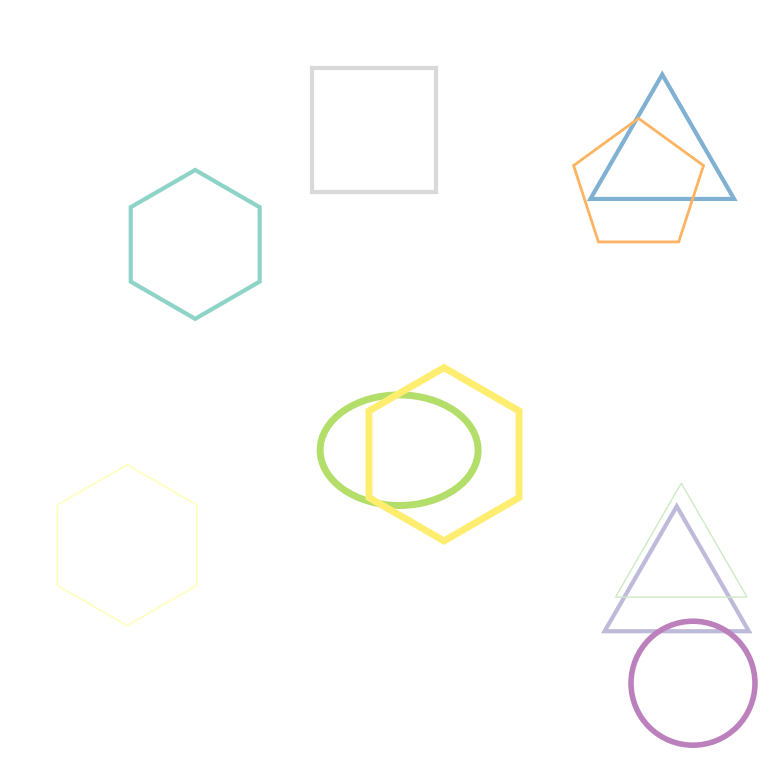[{"shape": "hexagon", "thickness": 1.5, "radius": 0.48, "center": [0.254, 0.683]}, {"shape": "hexagon", "thickness": 0.5, "radius": 0.52, "center": [0.165, 0.292]}, {"shape": "triangle", "thickness": 1.5, "radius": 0.54, "center": [0.879, 0.234]}, {"shape": "triangle", "thickness": 1.5, "radius": 0.54, "center": [0.86, 0.795]}, {"shape": "pentagon", "thickness": 1, "radius": 0.44, "center": [0.829, 0.758]}, {"shape": "oval", "thickness": 2.5, "radius": 0.51, "center": [0.518, 0.415]}, {"shape": "square", "thickness": 1.5, "radius": 0.4, "center": [0.485, 0.831]}, {"shape": "circle", "thickness": 2, "radius": 0.4, "center": [0.9, 0.113]}, {"shape": "triangle", "thickness": 0.5, "radius": 0.49, "center": [0.885, 0.274]}, {"shape": "hexagon", "thickness": 2.5, "radius": 0.56, "center": [0.577, 0.41]}]